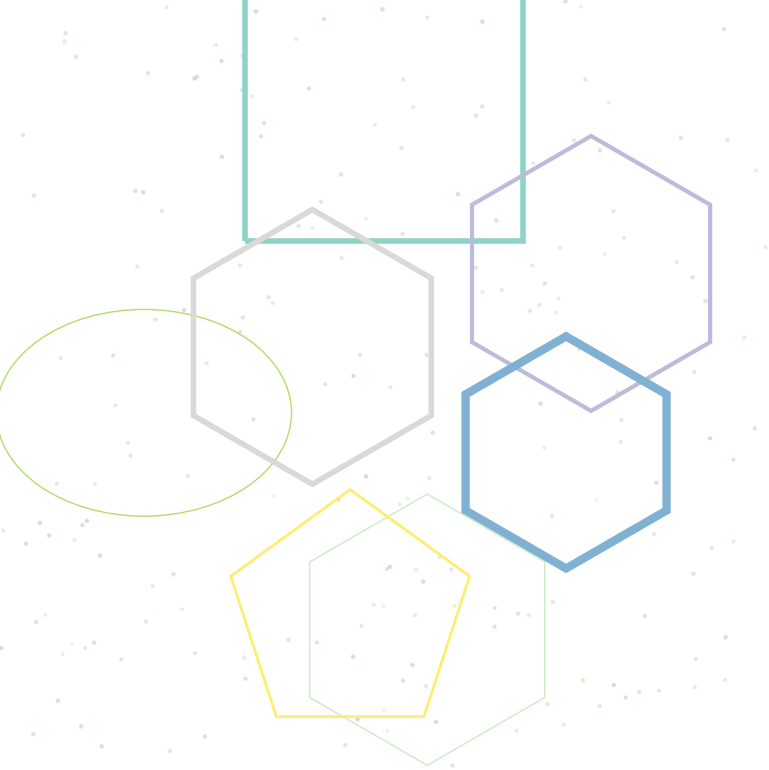[{"shape": "square", "thickness": 2, "radius": 0.9, "center": [0.499, 0.867]}, {"shape": "hexagon", "thickness": 1.5, "radius": 0.89, "center": [0.768, 0.645]}, {"shape": "hexagon", "thickness": 3, "radius": 0.75, "center": [0.735, 0.412]}, {"shape": "oval", "thickness": 0.5, "radius": 0.96, "center": [0.187, 0.464]}, {"shape": "hexagon", "thickness": 2, "radius": 0.89, "center": [0.406, 0.549]}, {"shape": "hexagon", "thickness": 0.5, "radius": 0.88, "center": [0.555, 0.182]}, {"shape": "pentagon", "thickness": 1, "radius": 0.82, "center": [0.455, 0.201]}]